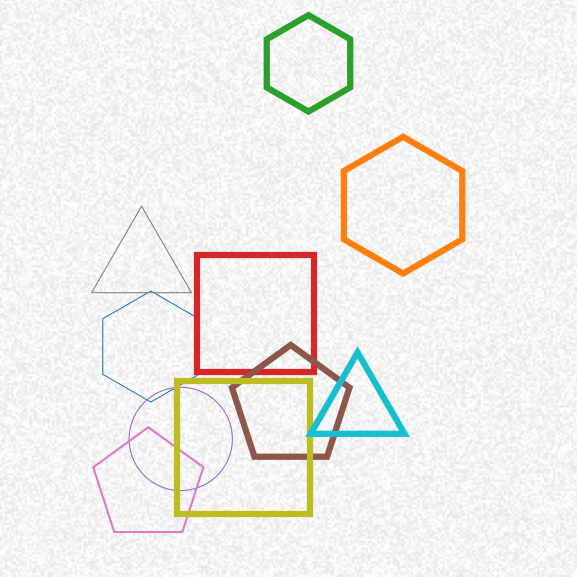[{"shape": "hexagon", "thickness": 0.5, "radius": 0.48, "center": [0.261, 0.399]}, {"shape": "hexagon", "thickness": 3, "radius": 0.59, "center": [0.698, 0.644]}, {"shape": "hexagon", "thickness": 3, "radius": 0.42, "center": [0.534, 0.889]}, {"shape": "square", "thickness": 3, "radius": 0.51, "center": [0.443, 0.456]}, {"shape": "circle", "thickness": 0.5, "radius": 0.45, "center": [0.313, 0.239]}, {"shape": "pentagon", "thickness": 3, "radius": 0.53, "center": [0.503, 0.295]}, {"shape": "pentagon", "thickness": 1, "radius": 0.5, "center": [0.257, 0.159]}, {"shape": "triangle", "thickness": 0.5, "radius": 0.5, "center": [0.245, 0.542]}, {"shape": "square", "thickness": 3, "radius": 0.58, "center": [0.421, 0.225]}, {"shape": "triangle", "thickness": 3, "radius": 0.47, "center": [0.619, 0.295]}]